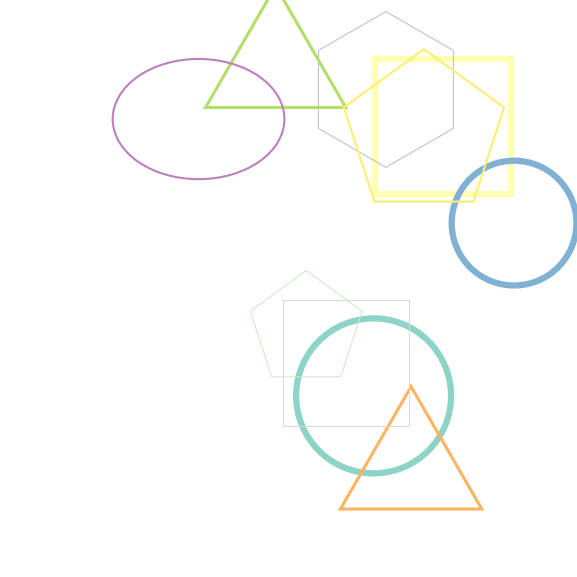[{"shape": "circle", "thickness": 3, "radius": 0.67, "center": [0.647, 0.314]}, {"shape": "square", "thickness": 3, "radius": 0.59, "center": [0.767, 0.78]}, {"shape": "hexagon", "thickness": 0.5, "radius": 0.67, "center": [0.668, 0.844]}, {"shape": "circle", "thickness": 3, "radius": 0.54, "center": [0.89, 0.613]}, {"shape": "triangle", "thickness": 1.5, "radius": 0.71, "center": [0.712, 0.188]}, {"shape": "triangle", "thickness": 1.5, "radius": 0.7, "center": [0.477, 0.883]}, {"shape": "square", "thickness": 0.5, "radius": 0.55, "center": [0.599, 0.371]}, {"shape": "oval", "thickness": 1, "radius": 0.74, "center": [0.344, 0.793]}, {"shape": "pentagon", "thickness": 0.5, "radius": 0.51, "center": [0.53, 0.429]}, {"shape": "pentagon", "thickness": 1, "radius": 0.73, "center": [0.734, 0.768]}]